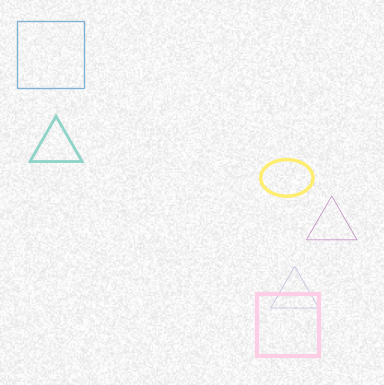[{"shape": "triangle", "thickness": 2, "radius": 0.39, "center": [0.146, 0.62]}, {"shape": "triangle", "thickness": 0.5, "radius": 0.36, "center": [0.765, 0.236]}, {"shape": "square", "thickness": 1, "radius": 0.43, "center": [0.131, 0.858]}, {"shape": "square", "thickness": 3, "radius": 0.4, "center": [0.749, 0.156]}, {"shape": "triangle", "thickness": 0.5, "radius": 0.38, "center": [0.862, 0.415]}, {"shape": "oval", "thickness": 2.5, "radius": 0.34, "center": [0.745, 0.538]}]